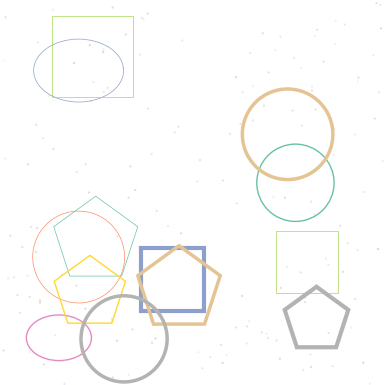[{"shape": "circle", "thickness": 1, "radius": 0.5, "center": [0.767, 0.525]}, {"shape": "pentagon", "thickness": 0.5, "radius": 0.57, "center": [0.249, 0.376]}, {"shape": "circle", "thickness": 0.5, "radius": 0.6, "center": [0.204, 0.332]}, {"shape": "square", "thickness": 3, "radius": 0.41, "center": [0.449, 0.274]}, {"shape": "oval", "thickness": 0.5, "radius": 0.58, "center": [0.204, 0.817]}, {"shape": "oval", "thickness": 1, "radius": 0.42, "center": [0.153, 0.123]}, {"shape": "square", "thickness": 0.5, "radius": 0.53, "center": [0.24, 0.853]}, {"shape": "square", "thickness": 0.5, "radius": 0.4, "center": [0.797, 0.319]}, {"shape": "pentagon", "thickness": 1, "radius": 0.49, "center": [0.233, 0.239]}, {"shape": "circle", "thickness": 2.5, "radius": 0.59, "center": [0.747, 0.651]}, {"shape": "pentagon", "thickness": 2.5, "radius": 0.56, "center": [0.465, 0.249]}, {"shape": "circle", "thickness": 2.5, "radius": 0.56, "center": [0.322, 0.12]}, {"shape": "pentagon", "thickness": 3, "radius": 0.43, "center": [0.822, 0.168]}]